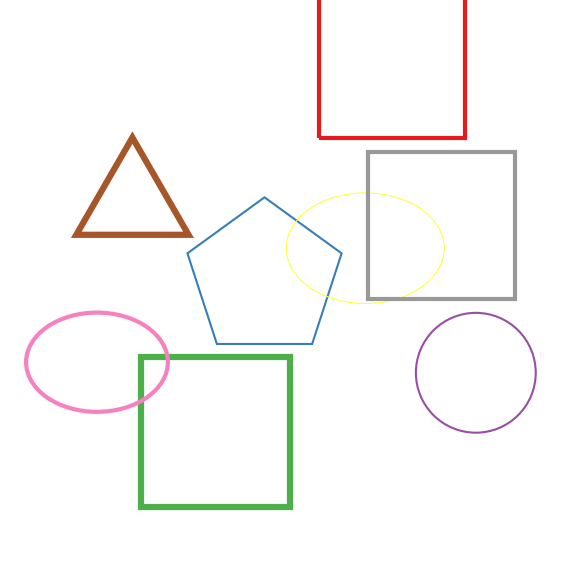[{"shape": "square", "thickness": 2, "radius": 0.63, "center": [0.679, 0.886]}, {"shape": "pentagon", "thickness": 1, "radius": 0.7, "center": [0.458, 0.517]}, {"shape": "square", "thickness": 3, "radius": 0.65, "center": [0.373, 0.251]}, {"shape": "circle", "thickness": 1, "radius": 0.52, "center": [0.824, 0.354]}, {"shape": "oval", "thickness": 0.5, "radius": 0.68, "center": [0.632, 0.569]}, {"shape": "triangle", "thickness": 3, "radius": 0.56, "center": [0.229, 0.649]}, {"shape": "oval", "thickness": 2, "radius": 0.61, "center": [0.168, 0.372]}, {"shape": "square", "thickness": 2, "radius": 0.64, "center": [0.765, 0.609]}]